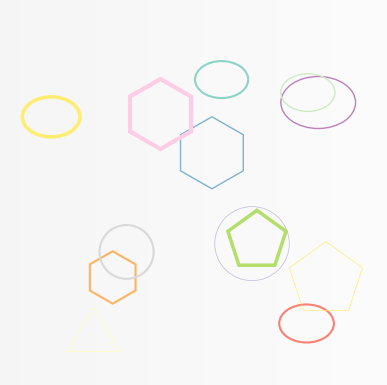[{"shape": "oval", "thickness": 1.5, "radius": 0.34, "center": [0.572, 0.793]}, {"shape": "triangle", "thickness": 0.5, "radius": 0.38, "center": [0.242, 0.126]}, {"shape": "circle", "thickness": 0.5, "radius": 0.48, "center": [0.65, 0.367]}, {"shape": "oval", "thickness": 1.5, "radius": 0.35, "center": [0.791, 0.16]}, {"shape": "hexagon", "thickness": 1, "radius": 0.47, "center": [0.547, 0.603]}, {"shape": "hexagon", "thickness": 1.5, "radius": 0.34, "center": [0.291, 0.279]}, {"shape": "pentagon", "thickness": 2.5, "radius": 0.39, "center": [0.663, 0.375]}, {"shape": "hexagon", "thickness": 3, "radius": 0.45, "center": [0.414, 0.704]}, {"shape": "circle", "thickness": 1.5, "radius": 0.35, "center": [0.327, 0.346]}, {"shape": "oval", "thickness": 1, "radius": 0.48, "center": [0.821, 0.734]}, {"shape": "oval", "thickness": 1, "radius": 0.35, "center": [0.794, 0.76]}, {"shape": "pentagon", "thickness": 0.5, "radius": 0.5, "center": [0.841, 0.274]}, {"shape": "oval", "thickness": 2.5, "radius": 0.37, "center": [0.132, 0.696]}]